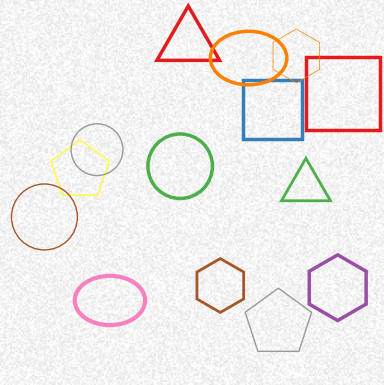[{"shape": "triangle", "thickness": 2.5, "radius": 0.47, "center": [0.489, 0.89]}, {"shape": "square", "thickness": 2.5, "radius": 0.48, "center": [0.891, 0.757]}, {"shape": "square", "thickness": 2.5, "radius": 0.38, "center": [0.708, 0.717]}, {"shape": "triangle", "thickness": 2, "radius": 0.37, "center": [0.795, 0.515]}, {"shape": "circle", "thickness": 2.5, "radius": 0.42, "center": [0.468, 0.568]}, {"shape": "hexagon", "thickness": 2.5, "radius": 0.43, "center": [0.877, 0.253]}, {"shape": "hexagon", "thickness": 0.5, "radius": 0.35, "center": [0.77, 0.855]}, {"shape": "oval", "thickness": 2.5, "radius": 0.5, "center": [0.646, 0.849]}, {"shape": "pentagon", "thickness": 1, "radius": 0.4, "center": [0.208, 0.557]}, {"shape": "circle", "thickness": 1, "radius": 0.43, "center": [0.115, 0.436]}, {"shape": "hexagon", "thickness": 2, "radius": 0.35, "center": [0.572, 0.258]}, {"shape": "oval", "thickness": 3, "radius": 0.46, "center": [0.286, 0.22]}, {"shape": "circle", "thickness": 1, "radius": 0.34, "center": [0.252, 0.611]}, {"shape": "pentagon", "thickness": 1, "radius": 0.45, "center": [0.723, 0.161]}]